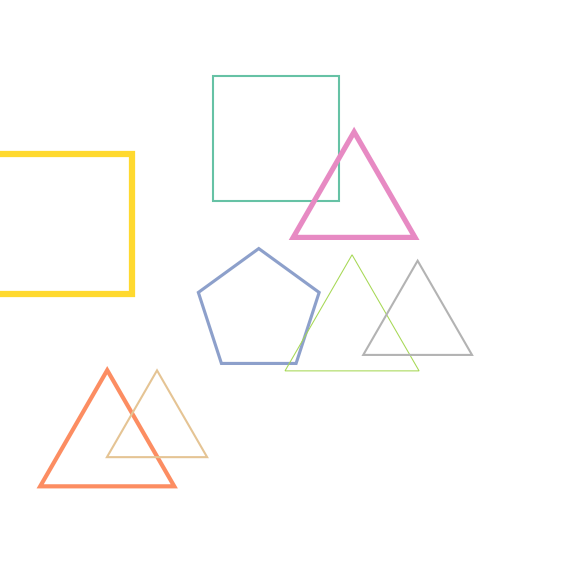[{"shape": "square", "thickness": 1, "radius": 0.54, "center": [0.479, 0.759]}, {"shape": "triangle", "thickness": 2, "radius": 0.67, "center": [0.186, 0.224]}, {"shape": "pentagon", "thickness": 1.5, "radius": 0.55, "center": [0.448, 0.459]}, {"shape": "triangle", "thickness": 2.5, "radius": 0.61, "center": [0.613, 0.649]}, {"shape": "triangle", "thickness": 0.5, "radius": 0.67, "center": [0.61, 0.424]}, {"shape": "square", "thickness": 3, "radius": 0.61, "center": [0.108, 0.611]}, {"shape": "triangle", "thickness": 1, "radius": 0.5, "center": [0.272, 0.258]}, {"shape": "triangle", "thickness": 1, "radius": 0.54, "center": [0.723, 0.439]}]